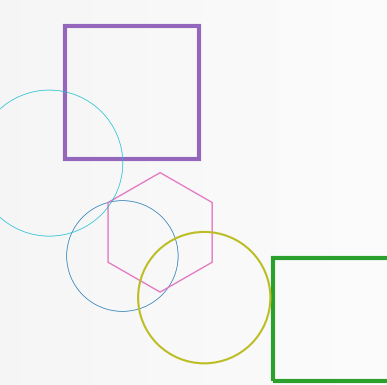[{"shape": "circle", "thickness": 0.5, "radius": 0.72, "center": [0.316, 0.335]}, {"shape": "square", "thickness": 3, "radius": 0.8, "center": [0.865, 0.17]}, {"shape": "square", "thickness": 3, "radius": 0.86, "center": [0.34, 0.761]}, {"shape": "hexagon", "thickness": 1, "radius": 0.78, "center": [0.413, 0.396]}, {"shape": "circle", "thickness": 1.5, "radius": 0.85, "center": [0.527, 0.227]}, {"shape": "circle", "thickness": 0.5, "radius": 0.95, "center": [0.127, 0.576]}]